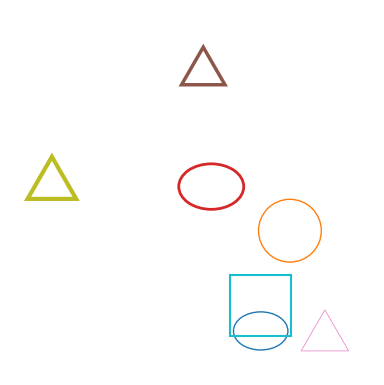[{"shape": "oval", "thickness": 1, "radius": 0.35, "center": [0.677, 0.14]}, {"shape": "circle", "thickness": 1, "radius": 0.41, "center": [0.753, 0.401]}, {"shape": "oval", "thickness": 2, "radius": 0.42, "center": [0.549, 0.515]}, {"shape": "triangle", "thickness": 2.5, "radius": 0.33, "center": [0.528, 0.812]}, {"shape": "triangle", "thickness": 0.5, "radius": 0.36, "center": [0.844, 0.124]}, {"shape": "triangle", "thickness": 3, "radius": 0.36, "center": [0.135, 0.52]}, {"shape": "square", "thickness": 1.5, "radius": 0.4, "center": [0.676, 0.207]}]